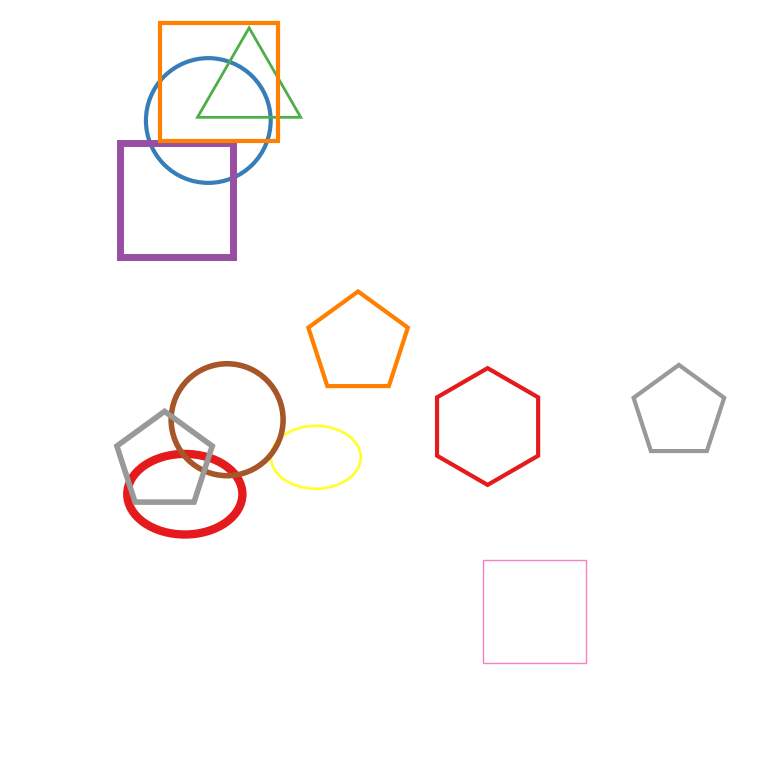[{"shape": "oval", "thickness": 3, "radius": 0.37, "center": [0.24, 0.358]}, {"shape": "hexagon", "thickness": 1.5, "radius": 0.38, "center": [0.633, 0.446]}, {"shape": "circle", "thickness": 1.5, "radius": 0.41, "center": [0.271, 0.843]}, {"shape": "triangle", "thickness": 1, "radius": 0.39, "center": [0.324, 0.886]}, {"shape": "square", "thickness": 2.5, "radius": 0.37, "center": [0.229, 0.74]}, {"shape": "square", "thickness": 1.5, "radius": 0.39, "center": [0.284, 0.894]}, {"shape": "pentagon", "thickness": 1.5, "radius": 0.34, "center": [0.465, 0.554]}, {"shape": "oval", "thickness": 1, "radius": 0.29, "center": [0.41, 0.406]}, {"shape": "circle", "thickness": 2, "radius": 0.36, "center": [0.295, 0.455]}, {"shape": "square", "thickness": 0.5, "radius": 0.34, "center": [0.694, 0.206]}, {"shape": "pentagon", "thickness": 1.5, "radius": 0.31, "center": [0.882, 0.464]}, {"shape": "pentagon", "thickness": 2, "radius": 0.33, "center": [0.214, 0.401]}]